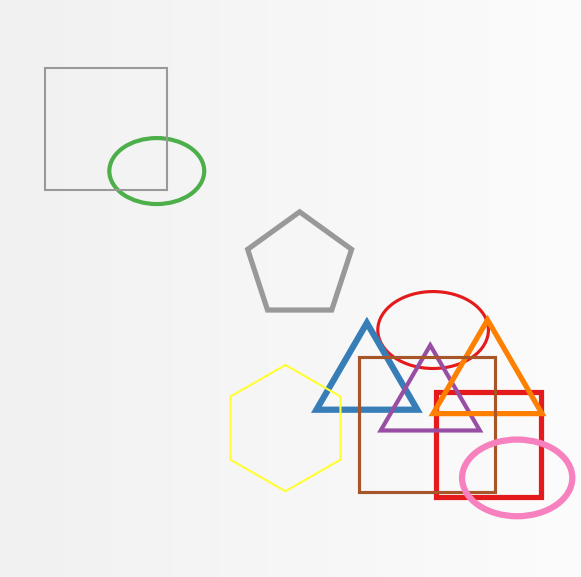[{"shape": "oval", "thickness": 1.5, "radius": 0.48, "center": [0.745, 0.428]}, {"shape": "square", "thickness": 2.5, "radius": 0.45, "center": [0.84, 0.229]}, {"shape": "triangle", "thickness": 3, "radius": 0.5, "center": [0.631, 0.34]}, {"shape": "oval", "thickness": 2, "radius": 0.41, "center": [0.27, 0.703]}, {"shape": "triangle", "thickness": 2, "radius": 0.49, "center": [0.74, 0.303]}, {"shape": "triangle", "thickness": 2.5, "radius": 0.54, "center": [0.839, 0.337]}, {"shape": "hexagon", "thickness": 1, "radius": 0.55, "center": [0.491, 0.258]}, {"shape": "square", "thickness": 1.5, "radius": 0.58, "center": [0.734, 0.264]}, {"shape": "oval", "thickness": 3, "radius": 0.47, "center": [0.89, 0.172]}, {"shape": "pentagon", "thickness": 2.5, "radius": 0.47, "center": [0.515, 0.538]}, {"shape": "square", "thickness": 1, "radius": 0.53, "center": [0.182, 0.776]}]